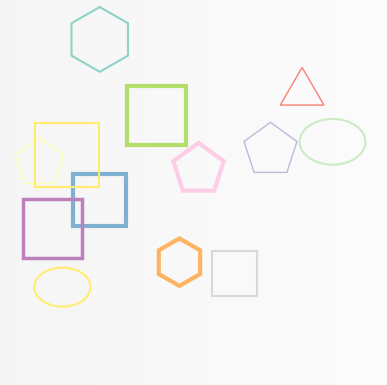[{"shape": "hexagon", "thickness": 1.5, "radius": 0.42, "center": [0.257, 0.898]}, {"shape": "pentagon", "thickness": 1, "radius": 0.33, "center": [0.101, 0.577]}, {"shape": "pentagon", "thickness": 1, "radius": 0.36, "center": [0.698, 0.61]}, {"shape": "triangle", "thickness": 1, "radius": 0.33, "center": [0.78, 0.76]}, {"shape": "square", "thickness": 3, "radius": 0.34, "center": [0.256, 0.48]}, {"shape": "hexagon", "thickness": 3, "radius": 0.31, "center": [0.463, 0.319]}, {"shape": "square", "thickness": 3, "radius": 0.38, "center": [0.405, 0.7]}, {"shape": "pentagon", "thickness": 3, "radius": 0.34, "center": [0.512, 0.56]}, {"shape": "square", "thickness": 1.5, "radius": 0.29, "center": [0.605, 0.29]}, {"shape": "square", "thickness": 2.5, "radius": 0.38, "center": [0.136, 0.407]}, {"shape": "oval", "thickness": 1.5, "radius": 0.42, "center": [0.858, 0.632]}, {"shape": "square", "thickness": 1.5, "radius": 0.41, "center": [0.173, 0.598]}, {"shape": "oval", "thickness": 1.5, "radius": 0.36, "center": [0.161, 0.254]}]